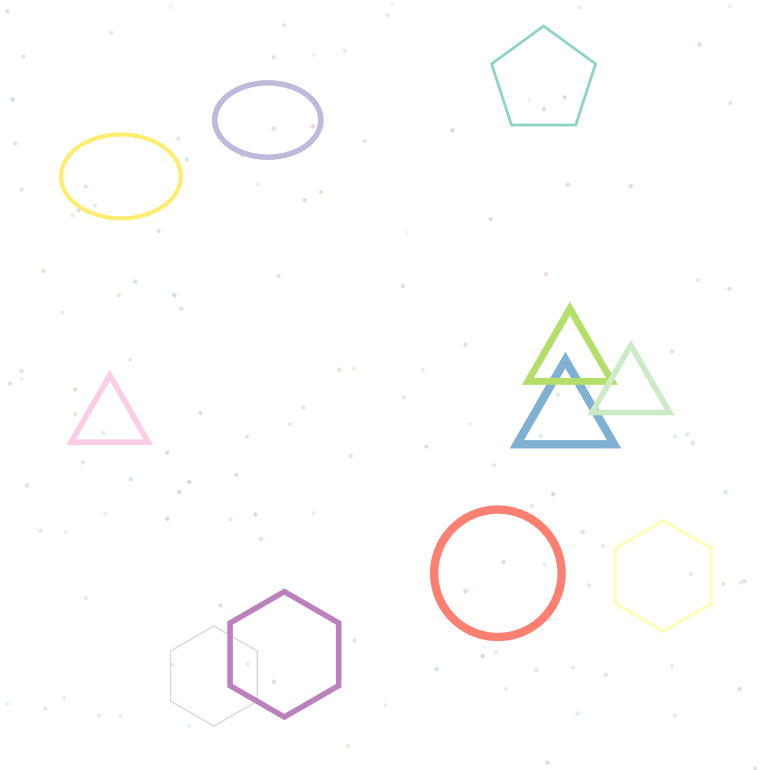[{"shape": "pentagon", "thickness": 1, "radius": 0.36, "center": [0.706, 0.895]}, {"shape": "hexagon", "thickness": 1, "radius": 0.36, "center": [0.862, 0.252]}, {"shape": "oval", "thickness": 2, "radius": 0.34, "center": [0.348, 0.844]}, {"shape": "circle", "thickness": 3, "radius": 0.41, "center": [0.647, 0.255]}, {"shape": "triangle", "thickness": 3, "radius": 0.36, "center": [0.734, 0.459]}, {"shape": "triangle", "thickness": 2.5, "radius": 0.32, "center": [0.74, 0.536]}, {"shape": "triangle", "thickness": 2, "radius": 0.29, "center": [0.143, 0.455]}, {"shape": "hexagon", "thickness": 0.5, "radius": 0.33, "center": [0.278, 0.122]}, {"shape": "hexagon", "thickness": 2, "radius": 0.41, "center": [0.369, 0.15]}, {"shape": "triangle", "thickness": 2, "radius": 0.29, "center": [0.819, 0.493]}, {"shape": "oval", "thickness": 1.5, "radius": 0.39, "center": [0.157, 0.771]}]